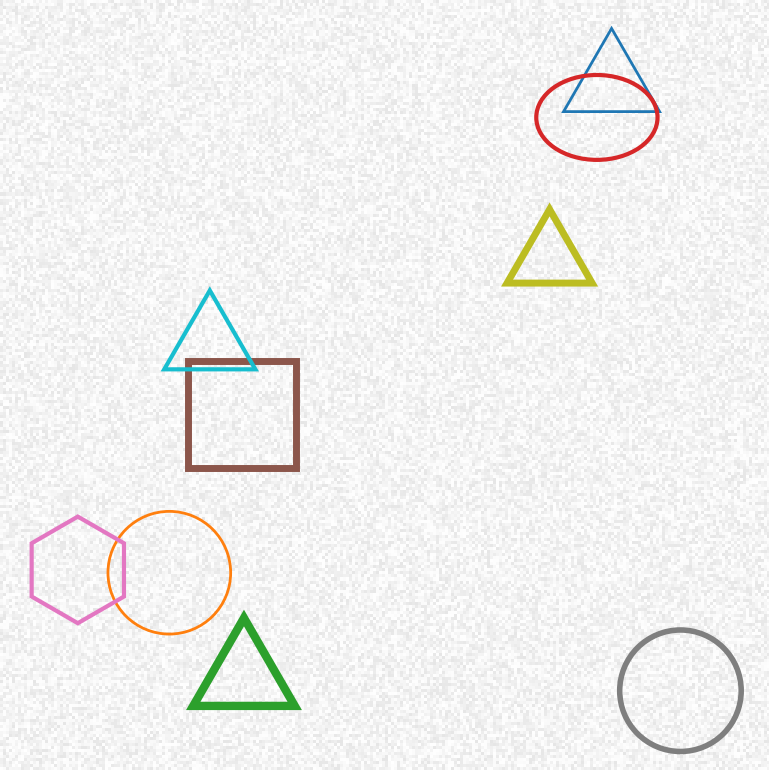[{"shape": "triangle", "thickness": 1, "radius": 0.36, "center": [0.794, 0.891]}, {"shape": "circle", "thickness": 1, "radius": 0.4, "center": [0.22, 0.256]}, {"shape": "triangle", "thickness": 3, "radius": 0.38, "center": [0.317, 0.121]}, {"shape": "oval", "thickness": 1.5, "radius": 0.39, "center": [0.775, 0.847]}, {"shape": "square", "thickness": 2.5, "radius": 0.35, "center": [0.314, 0.462]}, {"shape": "hexagon", "thickness": 1.5, "radius": 0.35, "center": [0.101, 0.26]}, {"shape": "circle", "thickness": 2, "radius": 0.39, "center": [0.884, 0.103]}, {"shape": "triangle", "thickness": 2.5, "radius": 0.32, "center": [0.714, 0.664]}, {"shape": "triangle", "thickness": 1.5, "radius": 0.34, "center": [0.272, 0.555]}]